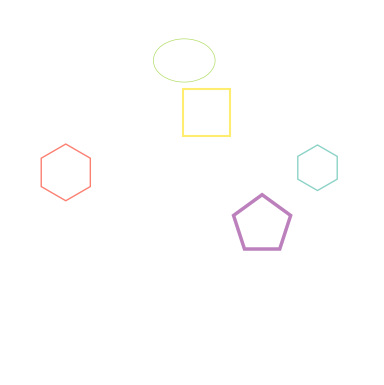[{"shape": "hexagon", "thickness": 1, "radius": 0.3, "center": [0.825, 0.564]}, {"shape": "hexagon", "thickness": 1, "radius": 0.37, "center": [0.171, 0.552]}, {"shape": "oval", "thickness": 0.5, "radius": 0.4, "center": [0.478, 0.843]}, {"shape": "pentagon", "thickness": 2.5, "radius": 0.39, "center": [0.681, 0.416]}, {"shape": "square", "thickness": 1.5, "radius": 0.31, "center": [0.536, 0.708]}]